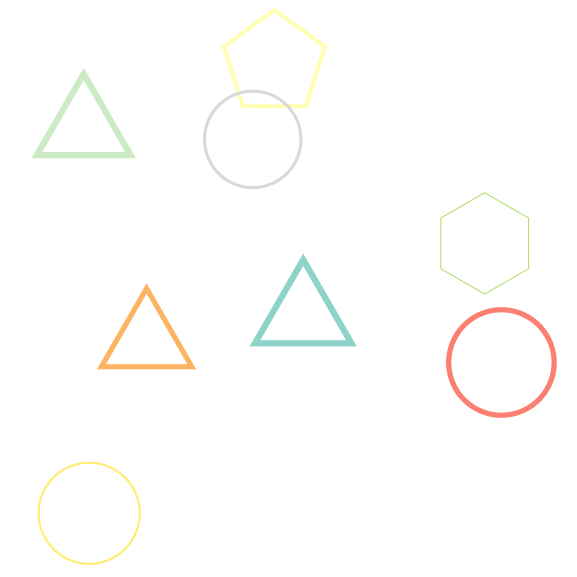[{"shape": "triangle", "thickness": 3, "radius": 0.48, "center": [0.525, 0.453]}, {"shape": "pentagon", "thickness": 2, "radius": 0.46, "center": [0.475, 0.89]}, {"shape": "circle", "thickness": 2.5, "radius": 0.46, "center": [0.868, 0.371]}, {"shape": "triangle", "thickness": 2.5, "radius": 0.45, "center": [0.254, 0.409]}, {"shape": "hexagon", "thickness": 0.5, "radius": 0.44, "center": [0.839, 0.578]}, {"shape": "circle", "thickness": 1.5, "radius": 0.42, "center": [0.438, 0.758]}, {"shape": "triangle", "thickness": 3, "radius": 0.47, "center": [0.145, 0.777]}, {"shape": "circle", "thickness": 1, "radius": 0.44, "center": [0.154, 0.11]}]